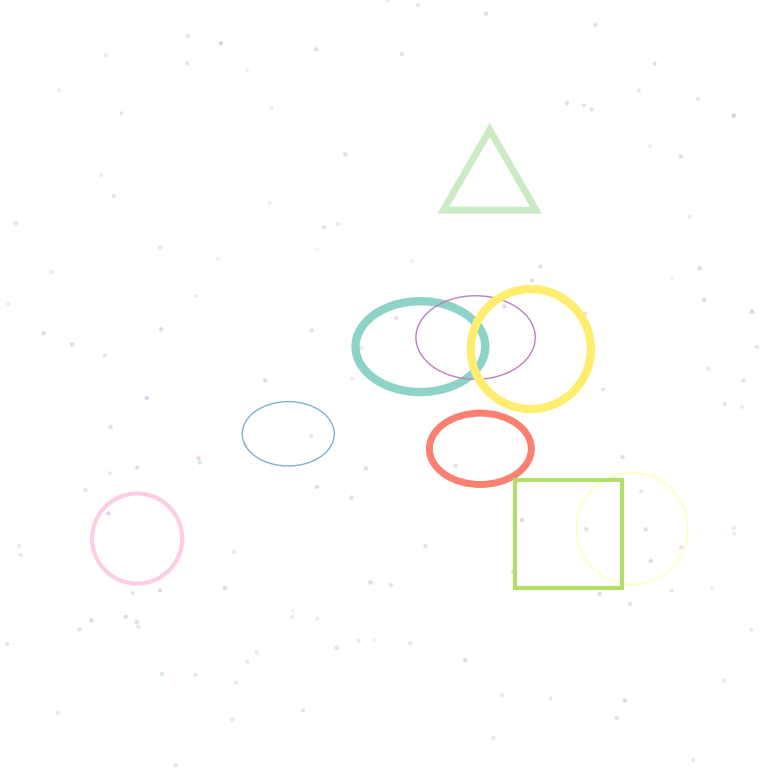[{"shape": "oval", "thickness": 3, "radius": 0.42, "center": [0.546, 0.55]}, {"shape": "circle", "thickness": 0.5, "radius": 0.36, "center": [0.821, 0.313]}, {"shape": "oval", "thickness": 2.5, "radius": 0.33, "center": [0.624, 0.417]}, {"shape": "oval", "thickness": 0.5, "radius": 0.3, "center": [0.374, 0.437]}, {"shape": "square", "thickness": 1.5, "radius": 0.35, "center": [0.738, 0.306]}, {"shape": "circle", "thickness": 1.5, "radius": 0.29, "center": [0.178, 0.301]}, {"shape": "oval", "thickness": 0.5, "radius": 0.39, "center": [0.618, 0.562]}, {"shape": "triangle", "thickness": 2.5, "radius": 0.35, "center": [0.636, 0.762]}, {"shape": "circle", "thickness": 3, "radius": 0.39, "center": [0.689, 0.547]}]